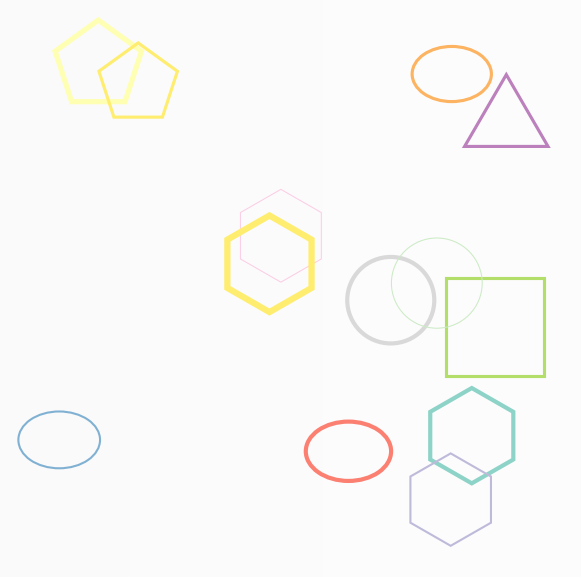[{"shape": "hexagon", "thickness": 2, "radius": 0.41, "center": [0.812, 0.245]}, {"shape": "pentagon", "thickness": 2.5, "radius": 0.39, "center": [0.169, 0.886]}, {"shape": "hexagon", "thickness": 1, "radius": 0.4, "center": [0.775, 0.134]}, {"shape": "oval", "thickness": 2, "radius": 0.37, "center": [0.599, 0.218]}, {"shape": "oval", "thickness": 1, "radius": 0.35, "center": [0.102, 0.237]}, {"shape": "oval", "thickness": 1.5, "radius": 0.34, "center": [0.777, 0.871]}, {"shape": "square", "thickness": 1.5, "radius": 0.42, "center": [0.852, 0.432]}, {"shape": "hexagon", "thickness": 0.5, "radius": 0.4, "center": [0.483, 0.591]}, {"shape": "circle", "thickness": 2, "radius": 0.37, "center": [0.672, 0.479]}, {"shape": "triangle", "thickness": 1.5, "radius": 0.41, "center": [0.871, 0.787]}, {"shape": "circle", "thickness": 0.5, "radius": 0.39, "center": [0.751, 0.509]}, {"shape": "pentagon", "thickness": 1.5, "radius": 0.36, "center": [0.238, 0.854]}, {"shape": "hexagon", "thickness": 3, "radius": 0.42, "center": [0.464, 0.542]}]